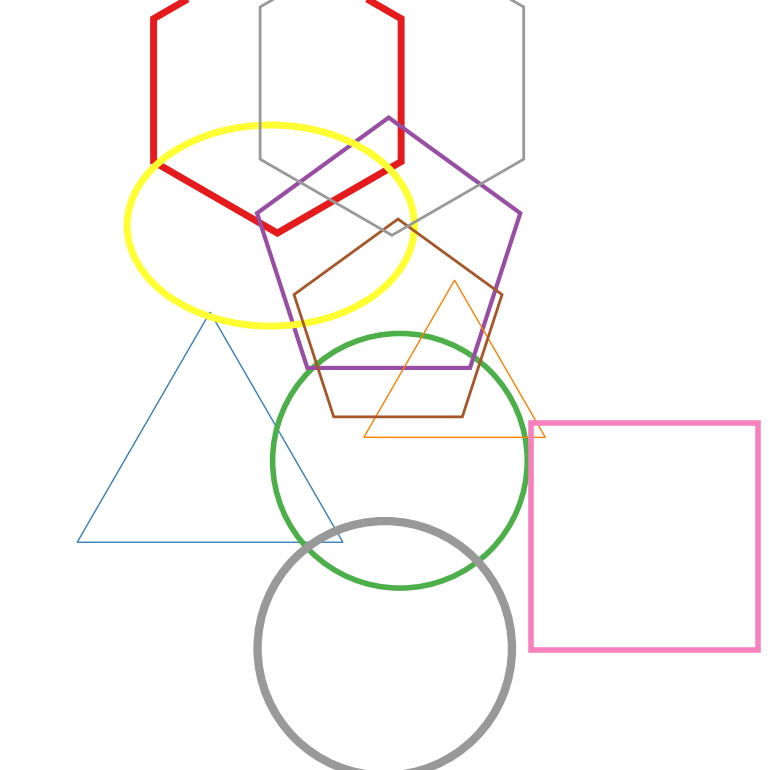[{"shape": "hexagon", "thickness": 2.5, "radius": 0.93, "center": [0.36, 0.883]}, {"shape": "triangle", "thickness": 0.5, "radius": 1.0, "center": [0.273, 0.395]}, {"shape": "circle", "thickness": 2, "radius": 0.83, "center": [0.519, 0.402]}, {"shape": "pentagon", "thickness": 1.5, "radius": 0.9, "center": [0.505, 0.668]}, {"shape": "triangle", "thickness": 0.5, "radius": 0.68, "center": [0.59, 0.5]}, {"shape": "oval", "thickness": 2.5, "radius": 0.93, "center": [0.352, 0.707]}, {"shape": "pentagon", "thickness": 1, "radius": 0.71, "center": [0.517, 0.574]}, {"shape": "square", "thickness": 2, "radius": 0.74, "center": [0.837, 0.303]}, {"shape": "hexagon", "thickness": 1, "radius": 0.99, "center": [0.509, 0.892]}, {"shape": "circle", "thickness": 3, "radius": 0.83, "center": [0.5, 0.158]}]